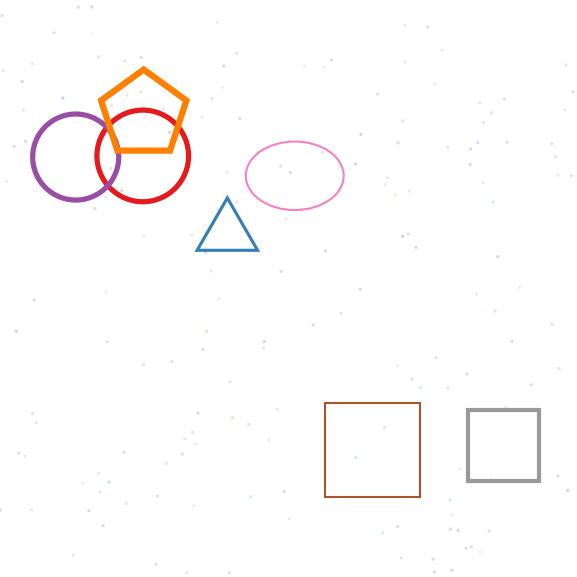[{"shape": "circle", "thickness": 2.5, "radius": 0.4, "center": [0.247, 0.729]}, {"shape": "triangle", "thickness": 1.5, "radius": 0.3, "center": [0.394, 0.596]}, {"shape": "circle", "thickness": 2.5, "radius": 0.37, "center": [0.131, 0.727]}, {"shape": "pentagon", "thickness": 3, "radius": 0.39, "center": [0.249, 0.801]}, {"shape": "square", "thickness": 1, "radius": 0.41, "center": [0.645, 0.22]}, {"shape": "oval", "thickness": 1, "radius": 0.42, "center": [0.51, 0.695]}, {"shape": "square", "thickness": 2, "radius": 0.3, "center": [0.872, 0.228]}]